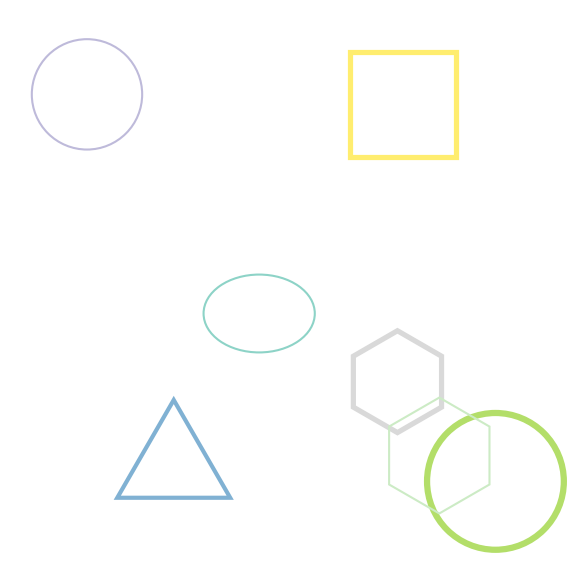[{"shape": "oval", "thickness": 1, "radius": 0.48, "center": [0.449, 0.456]}, {"shape": "circle", "thickness": 1, "radius": 0.48, "center": [0.151, 0.836]}, {"shape": "triangle", "thickness": 2, "radius": 0.56, "center": [0.301, 0.194]}, {"shape": "circle", "thickness": 3, "radius": 0.59, "center": [0.858, 0.166]}, {"shape": "hexagon", "thickness": 2.5, "radius": 0.44, "center": [0.688, 0.338]}, {"shape": "hexagon", "thickness": 1, "radius": 0.5, "center": [0.761, 0.21]}, {"shape": "square", "thickness": 2.5, "radius": 0.46, "center": [0.698, 0.818]}]